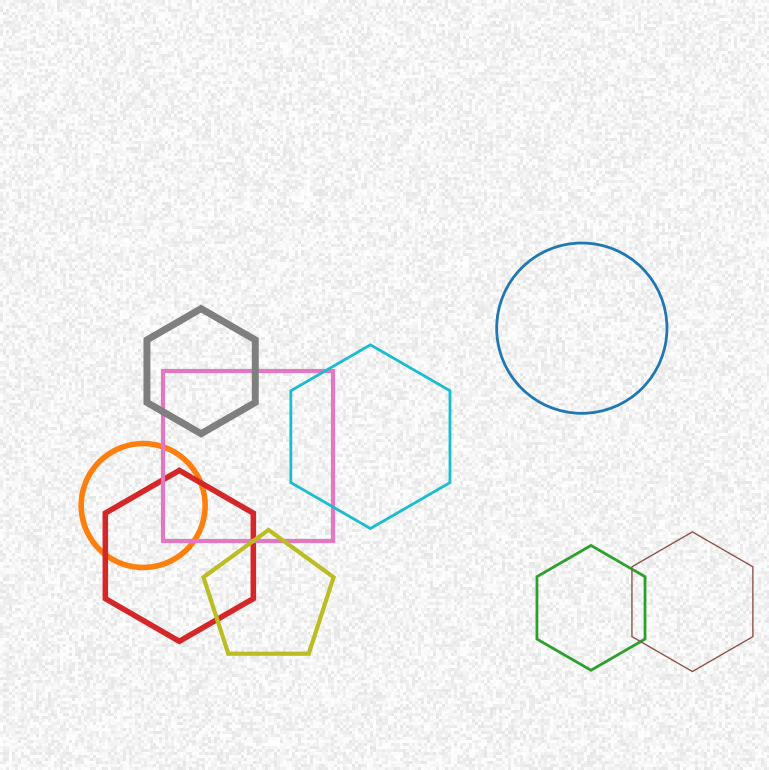[{"shape": "circle", "thickness": 1, "radius": 0.55, "center": [0.756, 0.574]}, {"shape": "circle", "thickness": 2, "radius": 0.4, "center": [0.186, 0.343]}, {"shape": "hexagon", "thickness": 1, "radius": 0.41, "center": [0.768, 0.211]}, {"shape": "hexagon", "thickness": 2, "radius": 0.55, "center": [0.233, 0.278]}, {"shape": "hexagon", "thickness": 0.5, "radius": 0.45, "center": [0.899, 0.219]}, {"shape": "square", "thickness": 1.5, "radius": 0.55, "center": [0.322, 0.408]}, {"shape": "hexagon", "thickness": 2.5, "radius": 0.41, "center": [0.261, 0.518]}, {"shape": "pentagon", "thickness": 1.5, "radius": 0.44, "center": [0.349, 0.223]}, {"shape": "hexagon", "thickness": 1, "radius": 0.6, "center": [0.481, 0.433]}]